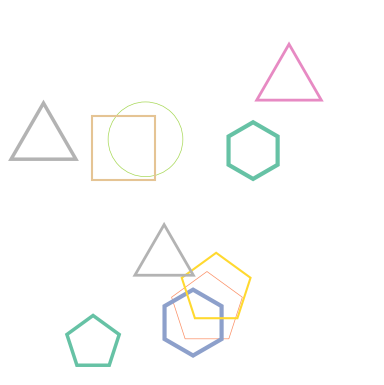[{"shape": "hexagon", "thickness": 3, "radius": 0.37, "center": [0.657, 0.609]}, {"shape": "pentagon", "thickness": 2.5, "radius": 0.36, "center": [0.242, 0.109]}, {"shape": "pentagon", "thickness": 0.5, "radius": 0.48, "center": [0.538, 0.198]}, {"shape": "hexagon", "thickness": 3, "radius": 0.43, "center": [0.501, 0.162]}, {"shape": "triangle", "thickness": 2, "radius": 0.48, "center": [0.751, 0.788]}, {"shape": "circle", "thickness": 0.5, "radius": 0.49, "center": [0.378, 0.638]}, {"shape": "pentagon", "thickness": 1.5, "radius": 0.47, "center": [0.561, 0.249]}, {"shape": "square", "thickness": 1.5, "radius": 0.41, "center": [0.321, 0.615]}, {"shape": "triangle", "thickness": 2.5, "radius": 0.49, "center": [0.113, 0.635]}, {"shape": "triangle", "thickness": 2, "radius": 0.44, "center": [0.426, 0.329]}]